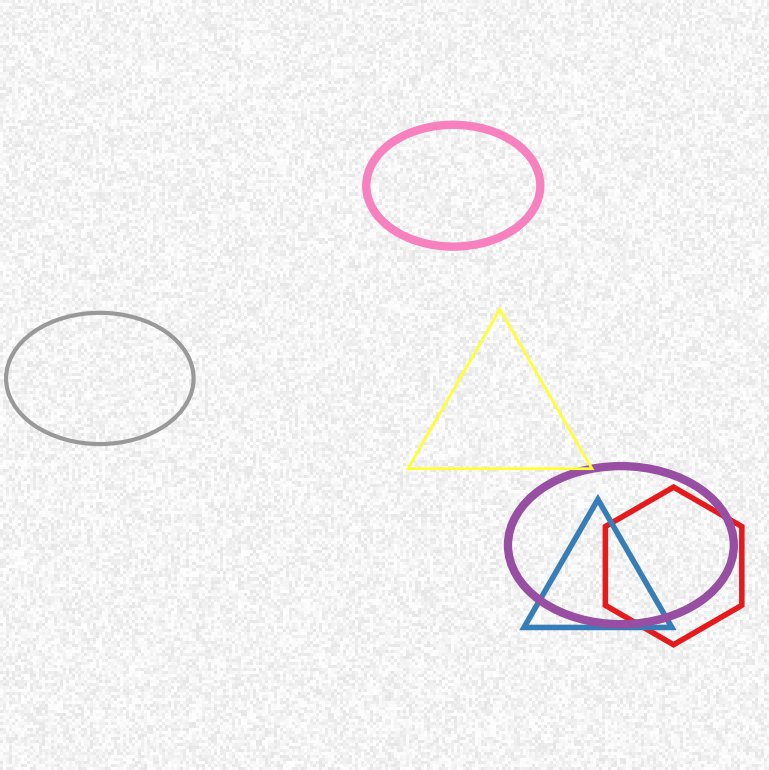[{"shape": "hexagon", "thickness": 2, "radius": 0.51, "center": [0.875, 0.265]}, {"shape": "triangle", "thickness": 2, "radius": 0.55, "center": [0.777, 0.241]}, {"shape": "oval", "thickness": 3, "radius": 0.73, "center": [0.806, 0.292]}, {"shape": "triangle", "thickness": 1, "radius": 0.69, "center": [0.649, 0.46]}, {"shape": "oval", "thickness": 3, "radius": 0.56, "center": [0.589, 0.759]}, {"shape": "oval", "thickness": 1.5, "radius": 0.61, "center": [0.13, 0.509]}]